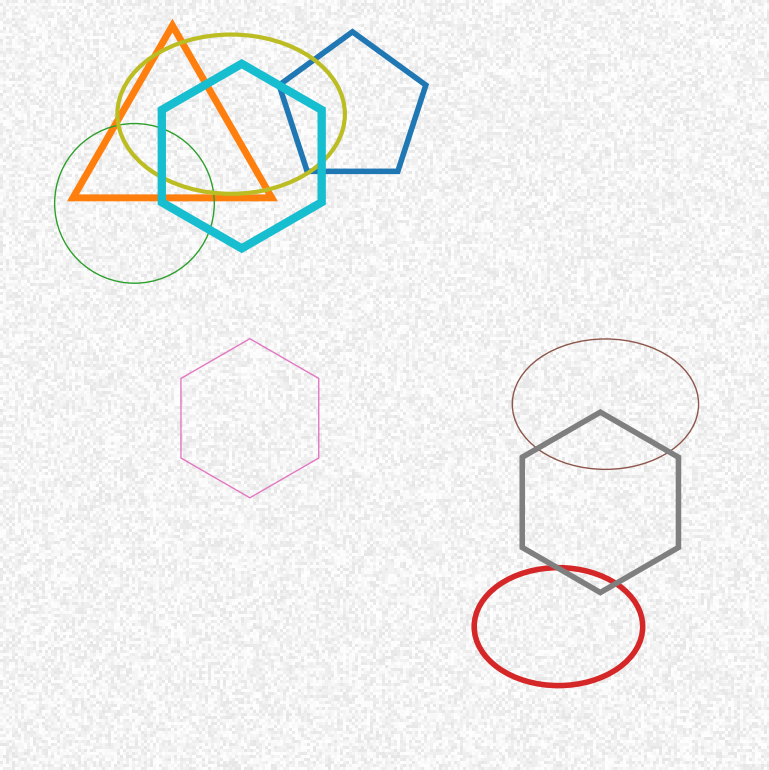[{"shape": "pentagon", "thickness": 2, "radius": 0.5, "center": [0.458, 0.859]}, {"shape": "triangle", "thickness": 2.5, "radius": 0.75, "center": [0.224, 0.818]}, {"shape": "circle", "thickness": 0.5, "radius": 0.52, "center": [0.175, 0.736]}, {"shape": "oval", "thickness": 2, "radius": 0.55, "center": [0.725, 0.186]}, {"shape": "oval", "thickness": 0.5, "radius": 0.6, "center": [0.786, 0.475]}, {"shape": "hexagon", "thickness": 0.5, "radius": 0.52, "center": [0.324, 0.457]}, {"shape": "hexagon", "thickness": 2, "radius": 0.59, "center": [0.78, 0.348]}, {"shape": "oval", "thickness": 1.5, "radius": 0.74, "center": [0.3, 0.852]}, {"shape": "hexagon", "thickness": 3, "radius": 0.6, "center": [0.314, 0.797]}]